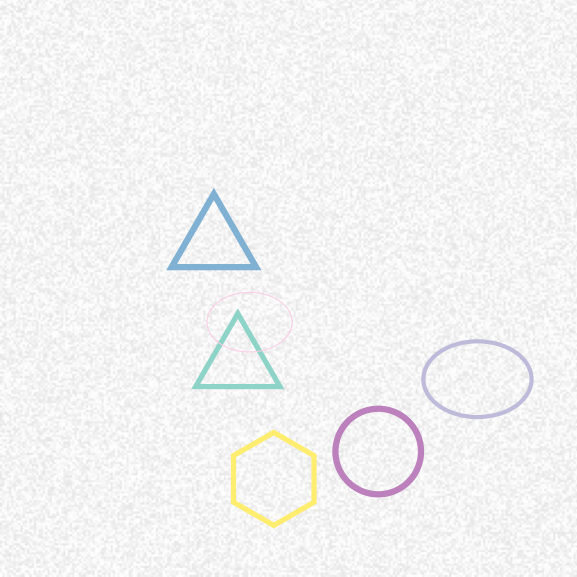[{"shape": "triangle", "thickness": 2.5, "radius": 0.42, "center": [0.412, 0.372]}, {"shape": "oval", "thickness": 2, "radius": 0.47, "center": [0.827, 0.343]}, {"shape": "triangle", "thickness": 3, "radius": 0.42, "center": [0.37, 0.579]}, {"shape": "oval", "thickness": 0.5, "radius": 0.37, "center": [0.432, 0.441]}, {"shape": "circle", "thickness": 3, "radius": 0.37, "center": [0.655, 0.217]}, {"shape": "hexagon", "thickness": 2.5, "radius": 0.4, "center": [0.474, 0.17]}]